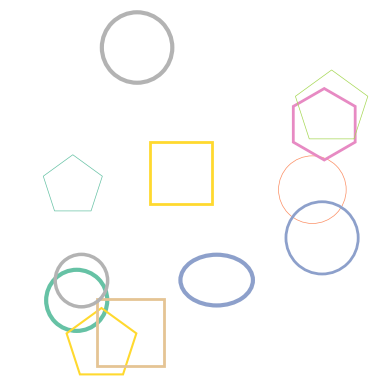[{"shape": "circle", "thickness": 3, "radius": 0.4, "center": [0.199, 0.22]}, {"shape": "pentagon", "thickness": 0.5, "radius": 0.4, "center": [0.189, 0.517]}, {"shape": "circle", "thickness": 0.5, "radius": 0.44, "center": [0.811, 0.507]}, {"shape": "oval", "thickness": 3, "radius": 0.47, "center": [0.563, 0.272]}, {"shape": "circle", "thickness": 2, "radius": 0.47, "center": [0.837, 0.382]}, {"shape": "hexagon", "thickness": 2, "radius": 0.46, "center": [0.842, 0.677]}, {"shape": "pentagon", "thickness": 0.5, "radius": 0.49, "center": [0.861, 0.719]}, {"shape": "pentagon", "thickness": 1.5, "radius": 0.48, "center": [0.264, 0.105]}, {"shape": "square", "thickness": 2, "radius": 0.4, "center": [0.471, 0.55]}, {"shape": "square", "thickness": 2, "radius": 0.43, "center": [0.338, 0.136]}, {"shape": "circle", "thickness": 2.5, "radius": 0.34, "center": [0.211, 0.271]}, {"shape": "circle", "thickness": 3, "radius": 0.46, "center": [0.356, 0.877]}]